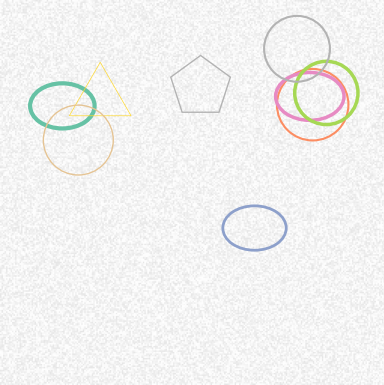[{"shape": "oval", "thickness": 3, "radius": 0.42, "center": [0.162, 0.725]}, {"shape": "circle", "thickness": 1.5, "radius": 0.46, "center": [0.812, 0.728]}, {"shape": "oval", "thickness": 2, "radius": 0.41, "center": [0.661, 0.408]}, {"shape": "oval", "thickness": 2.5, "radius": 0.44, "center": [0.805, 0.75]}, {"shape": "circle", "thickness": 2.5, "radius": 0.41, "center": [0.848, 0.759]}, {"shape": "triangle", "thickness": 0.5, "radius": 0.46, "center": [0.26, 0.746]}, {"shape": "circle", "thickness": 1, "radius": 0.45, "center": [0.203, 0.636]}, {"shape": "circle", "thickness": 1.5, "radius": 0.43, "center": [0.771, 0.873]}, {"shape": "pentagon", "thickness": 1, "radius": 0.41, "center": [0.521, 0.774]}]